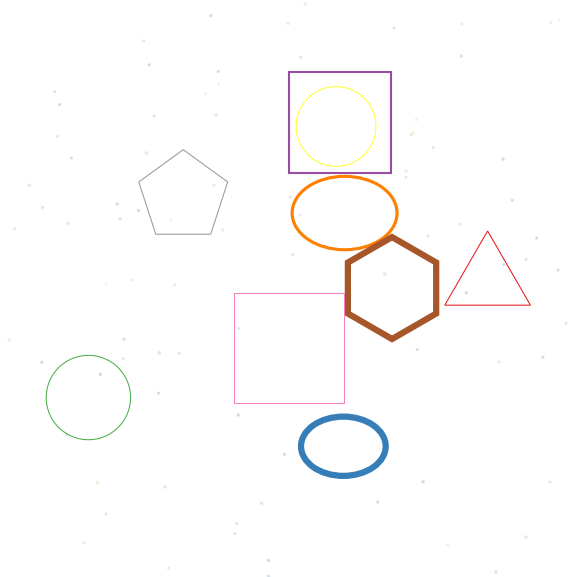[{"shape": "triangle", "thickness": 0.5, "radius": 0.43, "center": [0.844, 0.514]}, {"shape": "oval", "thickness": 3, "radius": 0.37, "center": [0.595, 0.226]}, {"shape": "circle", "thickness": 0.5, "radius": 0.37, "center": [0.153, 0.311]}, {"shape": "square", "thickness": 1, "radius": 0.44, "center": [0.589, 0.788]}, {"shape": "oval", "thickness": 1.5, "radius": 0.45, "center": [0.597, 0.63]}, {"shape": "circle", "thickness": 0.5, "radius": 0.35, "center": [0.582, 0.78]}, {"shape": "hexagon", "thickness": 3, "radius": 0.44, "center": [0.679, 0.5]}, {"shape": "square", "thickness": 0.5, "radius": 0.48, "center": [0.501, 0.397]}, {"shape": "pentagon", "thickness": 0.5, "radius": 0.4, "center": [0.317, 0.659]}]